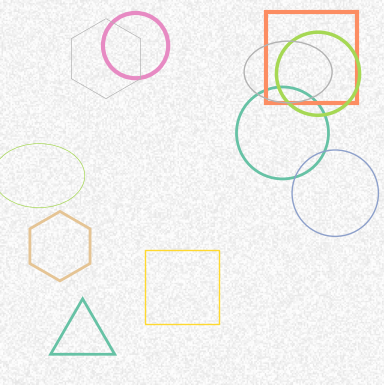[{"shape": "triangle", "thickness": 2, "radius": 0.48, "center": [0.215, 0.128]}, {"shape": "circle", "thickness": 2, "radius": 0.6, "center": [0.734, 0.655]}, {"shape": "square", "thickness": 3, "radius": 0.59, "center": [0.808, 0.85]}, {"shape": "circle", "thickness": 1, "radius": 0.56, "center": [0.871, 0.498]}, {"shape": "circle", "thickness": 3, "radius": 0.42, "center": [0.352, 0.882]}, {"shape": "oval", "thickness": 0.5, "radius": 0.59, "center": [0.101, 0.544]}, {"shape": "circle", "thickness": 2.5, "radius": 0.54, "center": [0.826, 0.809]}, {"shape": "square", "thickness": 1, "radius": 0.48, "center": [0.474, 0.255]}, {"shape": "hexagon", "thickness": 2, "radius": 0.45, "center": [0.156, 0.361]}, {"shape": "hexagon", "thickness": 0.5, "radius": 0.52, "center": [0.275, 0.848]}, {"shape": "oval", "thickness": 1, "radius": 0.57, "center": [0.748, 0.813]}]